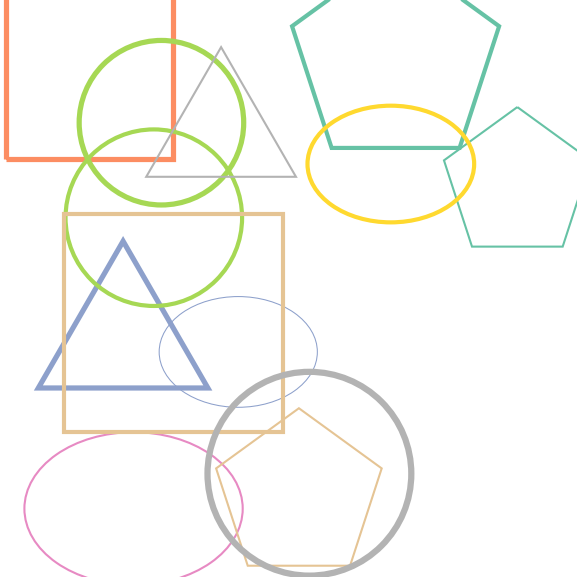[{"shape": "pentagon", "thickness": 2, "radius": 0.94, "center": [0.685, 0.895]}, {"shape": "pentagon", "thickness": 1, "radius": 0.67, "center": [0.896, 0.68]}, {"shape": "square", "thickness": 2.5, "radius": 0.72, "center": [0.154, 0.869]}, {"shape": "oval", "thickness": 0.5, "radius": 0.68, "center": [0.413, 0.39]}, {"shape": "triangle", "thickness": 2.5, "radius": 0.85, "center": [0.213, 0.412]}, {"shape": "oval", "thickness": 1, "radius": 0.95, "center": [0.231, 0.118]}, {"shape": "circle", "thickness": 2, "radius": 0.76, "center": [0.266, 0.622]}, {"shape": "circle", "thickness": 2.5, "radius": 0.71, "center": [0.28, 0.787]}, {"shape": "oval", "thickness": 2, "radius": 0.72, "center": [0.677, 0.715]}, {"shape": "square", "thickness": 2, "radius": 0.95, "center": [0.301, 0.44]}, {"shape": "pentagon", "thickness": 1, "radius": 0.75, "center": [0.518, 0.141]}, {"shape": "circle", "thickness": 3, "radius": 0.88, "center": [0.536, 0.179]}, {"shape": "triangle", "thickness": 1, "radius": 0.75, "center": [0.383, 0.768]}]